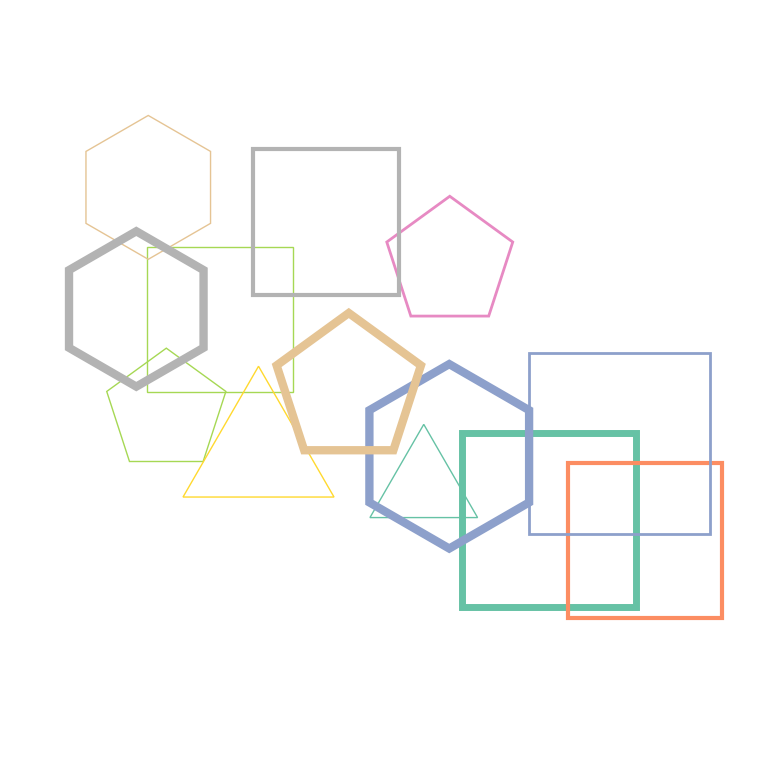[{"shape": "square", "thickness": 2.5, "radius": 0.57, "center": [0.713, 0.325]}, {"shape": "triangle", "thickness": 0.5, "radius": 0.4, "center": [0.55, 0.368]}, {"shape": "square", "thickness": 1.5, "radius": 0.5, "center": [0.837, 0.298]}, {"shape": "hexagon", "thickness": 3, "radius": 0.6, "center": [0.583, 0.407]}, {"shape": "square", "thickness": 1, "radius": 0.59, "center": [0.805, 0.424]}, {"shape": "pentagon", "thickness": 1, "radius": 0.43, "center": [0.584, 0.659]}, {"shape": "square", "thickness": 0.5, "radius": 0.47, "center": [0.286, 0.585]}, {"shape": "pentagon", "thickness": 0.5, "radius": 0.41, "center": [0.216, 0.466]}, {"shape": "triangle", "thickness": 0.5, "radius": 0.57, "center": [0.336, 0.411]}, {"shape": "pentagon", "thickness": 3, "radius": 0.49, "center": [0.453, 0.495]}, {"shape": "hexagon", "thickness": 0.5, "radius": 0.47, "center": [0.193, 0.757]}, {"shape": "square", "thickness": 1.5, "radius": 0.47, "center": [0.423, 0.711]}, {"shape": "hexagon", "thickness": 3, "radius": 0.5, "center": [0.177, 0.599]}]